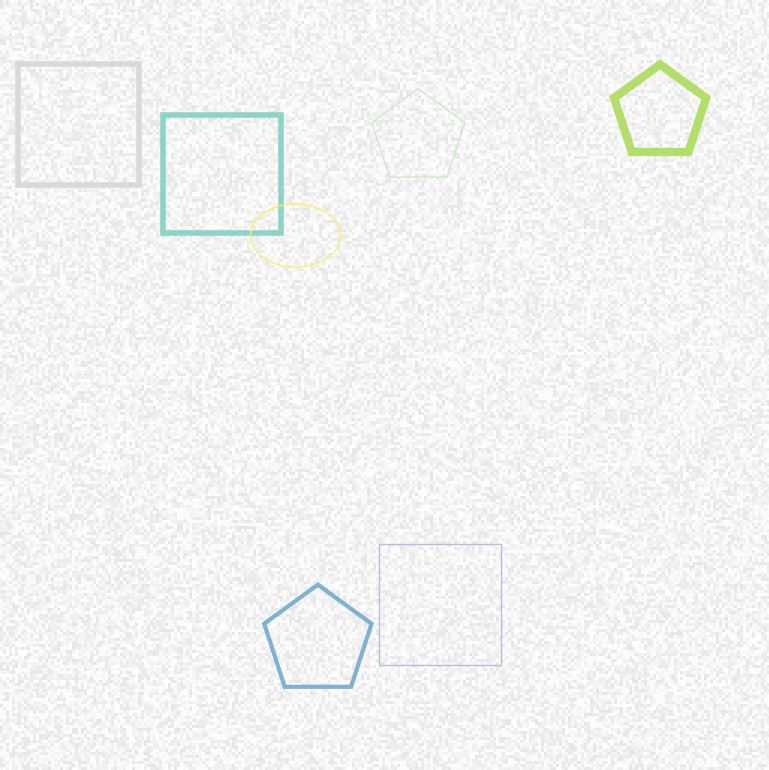[{"shape": "square", "thickness": 2, "radius": 0.38, "center": [0.289, 0.774]}, {"shape": "square", "thickness": 0.5, "radius": 0.39, "center": [0.571, 0.215]}, {"shape": "pentagon", "thickness": 1.5, "radius": 0.37, "center": [0.413, 0.167]}, {"shape": "pentagon", "thickness": 3, "radius": 0.31, "center": [0.857, 0.853]}, {"shape": "square", "thickness": 2, "radius": 0.39, "center": [0.102, 0.838]}, {"shape": "pentagon", "thickness": 0.5, "radius": 0.32, "center": [0.543, 0.821]}, {"shape": "oval", "thickness": 0.5, "radius": 0.29, "center": [0.384, 0.694]}]